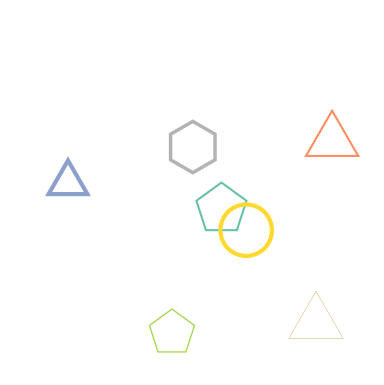[{"shape": "pentagon", "thickness": 1.5, "radius": 0.34, "center": [0.575, 0.457]}, {"shape": "triangle", "thickness": 1.5, "radius": 0.39, "center": [0.863, 0.634]}, {"shape": "triangle", "thickness": 3, "radius": 0.29, "center": [0.177, 0.525]}, {"shape": "pentagon", "thickness": 1, "radius": 0.31, "center": [0.447, 0.136]}, {"shape": "circle", "thickness": 3, "radius": 0.33, "center": [0.639, 0.402]}, {"shape": "triangle", "thickness": 0.5, "radius": 0.41, "center": [0.821, 0.162]}, {"shape": "hexagon", "thickness": 2.5, "radius": 0.33, "center": [0.501, 0.618]}]